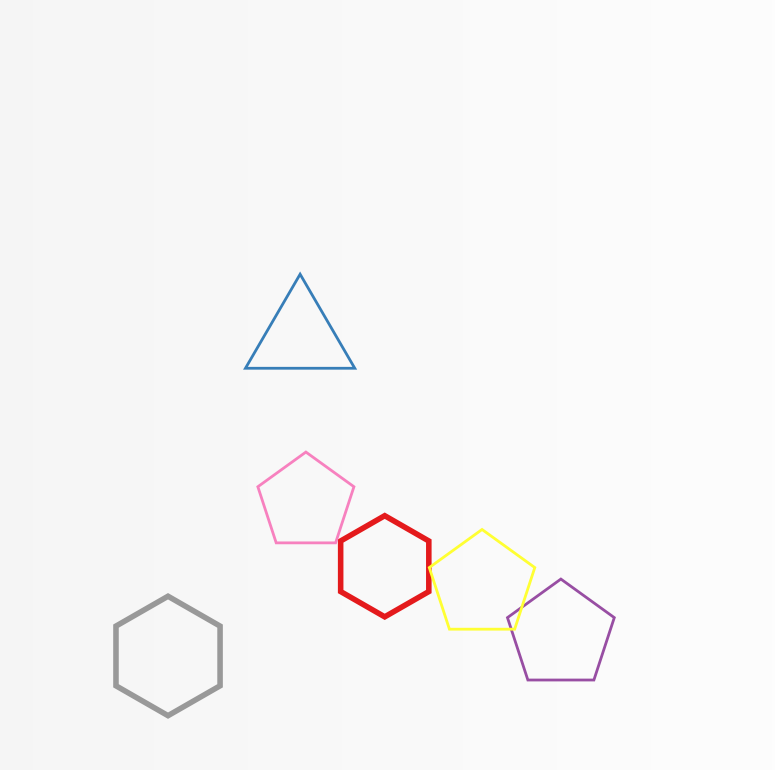[{"shape": "hexagon", "thickness": 2, "radius": 0.33, "center": [0.496, 0.265]}, {"shape": "triangle", "thickness": 1, "radius": 0.41, "center": [0.387, 0.562]}, {"shape": "pentagon", "thickness": 1, "radius": 0.36, "center": [0.724, 0.175]}, {"shape": "pentagon", "thickness": 1, "radius": 0.36, "center": [0.622, 0.241]}, {"shape": "pentagon", "thickness": 1, "radius": 0.33, "center": [0.395, 0.348]}, {"shape": "hexagon", "thickness": 2, "radius": 0.39, "center": [0.217, 0.148]}]